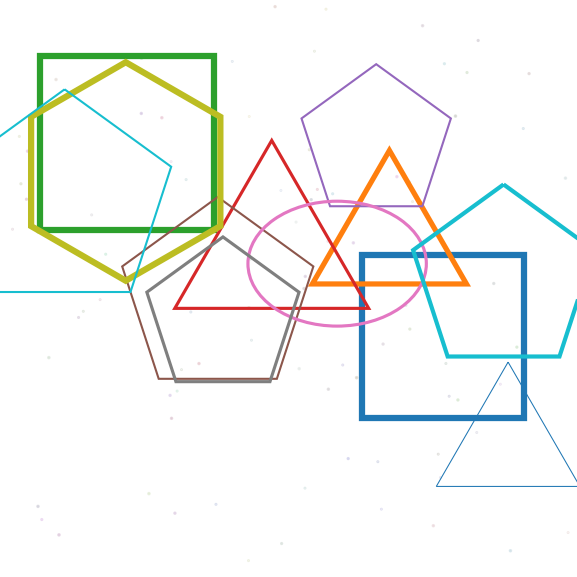[{"shape": "triangle", "thickness": 0.5, "radius": 0.72, "center": [0.88, 0.229]}, {"shape": "square", "thickness": 3, "radius": 0.7, "center": [0.767, 0.416]}, {"shape": "triangle", "thickness": 2.5, "radius": 0.77, "center": [0.674, 0.584]}, {"shape": "square", "thickness": 3, "radius": 0.75, "center": [0.22, 0.751]}, {"shape": "triangle", "thickness": 1.5, "radius": 0.97, "center": [0.471, 0.562]}, {"shape": "pentagon", "thickness": 1, "radius": 0.68, "center": [0.651, 0.752]}, {"shape": "pentagon", "thickness": 1, "radius": 0.87, "center": [0.377, 0.484]}, {"shape": "oval", "thickness": 1.5, "radius": 0.77, "center": [0.584, 0.543]}, {"shape": "pentagon", "thickness": 1.5, "radius": 0.69, "center": [0.386, 0.45]}, {"shape": "hexagon", "thickness": 3, "radius": 0.95, "center": [0.218, 0.702]}, {"shape": "pentagon", "thickness": 1, "radius": 0.97, "center": [0.112, 0.65]}, {"shape": "pentagon", "thickness": 2, "radius": 0.82, "center": [0.872, 0.515]}]